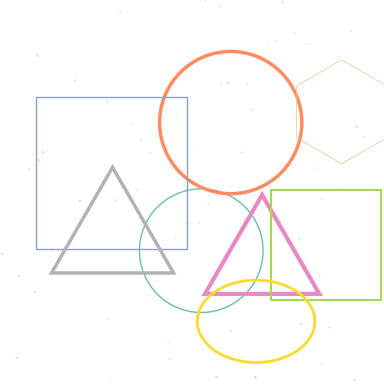[{"shape": "circle", "thickness": 1, "radius": 0.8, "center": [0.523, 0.349]}, {"shape": "circle", "thickness": 2.5, "radius": 0.92, "center": [0.599, 0.682]}, {"shape": "square", "thickness": 1, "radius": 0.98, "center": [0.289, 0.551]}, {"shape": "triangle", "thickness": 3, "radius": 0.86, "center": [0.681, 0.322]}, {"shape": "square", "thickness": 1.5, "radius": 0.71, "center": [0.847, 0.363]}, {"shape": "oval", "thickness": 2, "radius": 0.76, "center": [0.665, 0.165]}, {"shape": "hexagon", "thickness": 0.5, "radius": 0.67, "center": [0.887, 0.71]}, {"shape": "triangle", "thickness": 2.5, "radius": 0.91, "center": [0.292, 0.382]}]